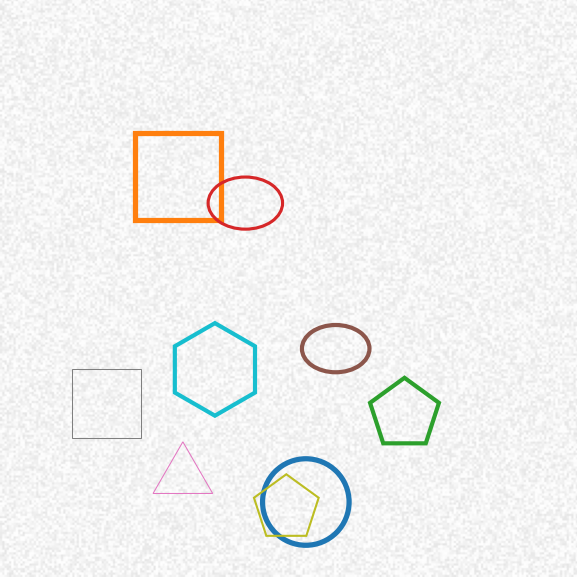[{"shape": "circle", "thickness": 2.5, "radius": 0.37, "center": [0.53, 0.13]}, {"shape": "square", "thickness": 2.5, "radius": 0.38, "center": [0.308, 0.694]}, {"shape": "pentagon", "thickness": 2, "radius": 0.31, "center": [0.7, 0.282]}, {"shape": "oval", "thickness": 1.5, "radius": 0.32, "center": [0.425, 0.647]}, {"shape": "oval", "thickness": 2, "radius": 0.29, "center": [0.581, 0.395]}, {"shape": "triangle", "thickness": 0.5, "radius": 0.3, "center": [0.317, 0.174]}, {"shape": "square", "thickness": 0.5, "radius": 0.3, "center": [0.184, 0.3]}, {"shape": "pentagon", "thickness": 1, "radius": 0.29, "center": [0.496, 0.119]}, {"shape": "hexagon", "thickness": 2, "radius": 0.4, "center": [0.372, 0.359]}]